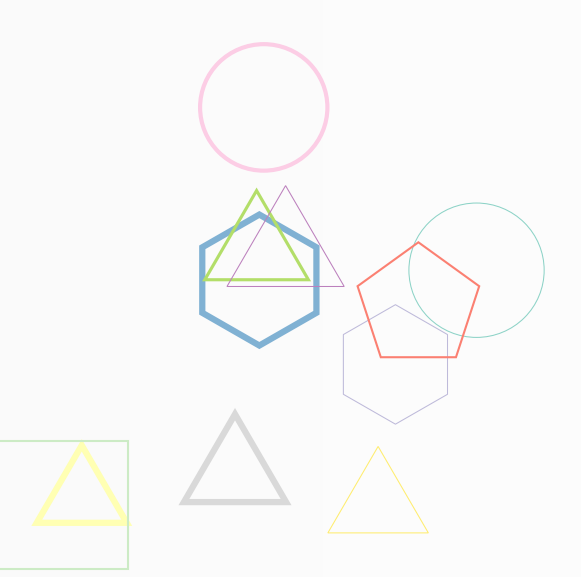[{"shape": "circle", "thickness": 0.5, "radius": 0.58, "center": [0.82, 0.531]}, {"shape": "triangle", "thickness": 3, "radius": 0.45, "center": [0.141, 0.139]}, {"shape": "hexagon", "thickness": 0.5, "radius": 0.52, "center": [0.68, 0.368]}, {"shape": "pentagon", "thickness": 1, "radius": 0.55, "center": [0.72, 0.47]}, {"shape": "hexagon", "thickness": 3, "radius": 0.57, "center": [0.446, 0.514]}, {"shape": "triangle", "thickness": 1.5, "radius": 0.51, "center": [0.441, 0.566]}, {"shape": "circle", "thickness": 2, "radius": 0.55, "center": [0.454, 0.813]}, {"shape": "triangle", "thickness": 3, "radius": 0.51, "center": [0.404, 0.18]}, {"shape": "triangle", "thickness": 0.5, "radius": 0.58, "center": [0.491, 0.561]}, {"shape": "square", "thickness": 1, "radius": 0.55, "center": [0.109, 0.125]}, {"shape": "triangle", "thickness": 0.5, "radius": 0.5, "center": [0.651, 0.126]}]